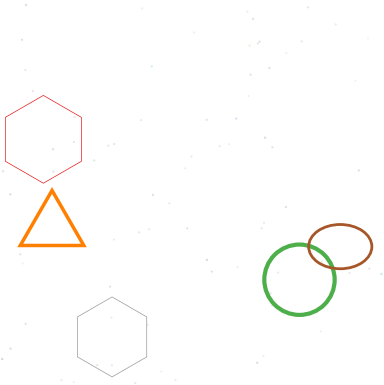[{"shape": "hexagon", "thickness": 0.5, "radius": 0.57, "center": [0.113, 0.638]}, {"shape": "circle", "thickness": 3, "radius": 0.46, "center": [0.778, 0.273]}, {"shape": "triangle", "thickness": 2.5, "radius": 0.48, "center": [0.135, 0.41]}, {"shape": "oval", "thickness": 2, "radius": 0.41, "center": [0.884, 0.359]}, {"shape": "hexagon", "thickness": 0.5, "radius": 0.52, "center": [0.291, 0.125]}]